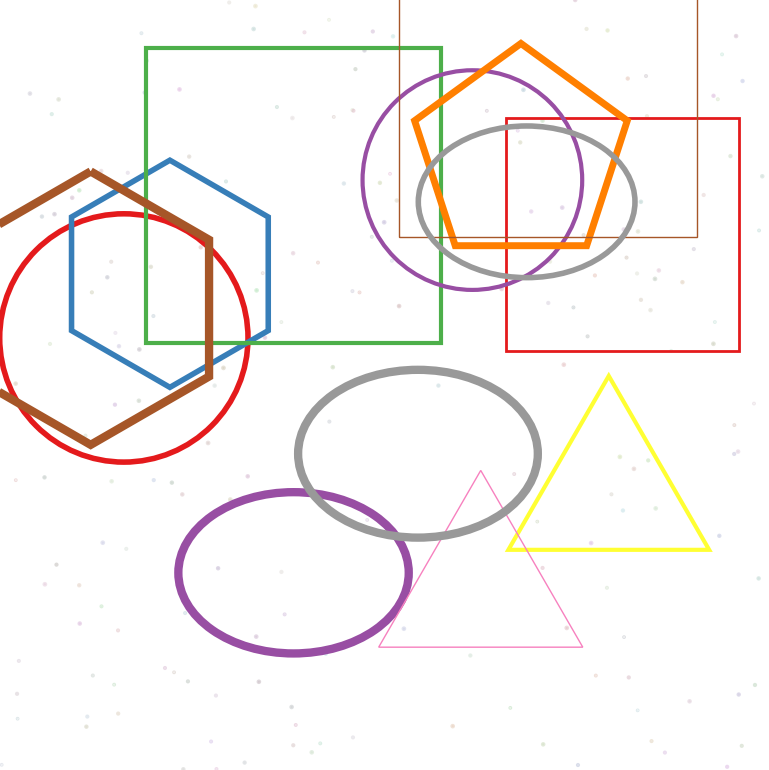[{"shape": "square", "thickness": 1, "radius": 0.76, "center": [0.808, 0.695]}, {"shape": "circle", "thickness": 2, "radius": 0.81, "center": [0.161, 0.561]}, {"shape": "hexagon", "thickness": 2, "radius": 0.74, "center": [0.221, 0.644]}, {"shape": "square", "thickness": 1.5, "radius": 0.96, "center": [0.381, 0.746]}, {"shape": "oval", "thickness": 3, "radius": 0.75, "center": [0.381, 0.256]}, {"shape": "circle", "thickness": 1.5, "radius": 0.71, "center": [0.613, 0.766]}, {"shape": "pentagon", "thickness": 2.5, "radius": 0.73, "center": [0.677, 0.798]}, {"shape": "triangle", "thickness": 1.5, "radius": 0.75, "center": [0.791, 0.361]}, {"shape": "square", "thickness": 0.5, "radius": 0.97, "center": [0.712, 0.887]}, {"shape": "hexagon", "thickness": 3, "radius": 0.89, "center": [0.118, 0.6]}, {"shape": "triangle", "thickness": 0.5, "radius": 0.77, "center": [0.624, 0.236]}, {"shape": "oval", "thickness": 2, "radius": 0.7, "center": [0.684, 0.738]}, {"shape": "oval", "thickness": 3, "radius": 0.78, "center": [0.543, 0.411]}]